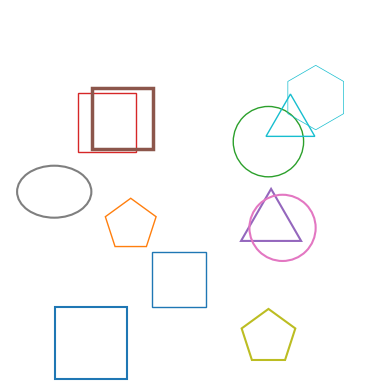[{"shape": "square", "thickness": 1, "radius": 0.36, "center": [0.465, 0.274]}, {"shape": "square", "thickness": 1.5, "radius": 0.47, "center": [0.237, 0.11]}, {"shape": "pentagon", "thickness": 1, "radius": 0.35, "center": [0.34, 0.416]}, {"shape": "circle", "thickness": 1, "radius": 0.46, "center": [0.697, 0.632]}, {"shape": "square", "thickness": 1, "radius": 0.38, "center": [0.278, 0.682]}, {"shape": "triangle", "thickness": 1.5, "radius": 0.45, "center": [0.704, 0.419]}, {"shape": "square", "thickness": 2.5, "radius": 0.4, "center": [0.317, 0.691]}, {"shape": "circle", "thickness": 1.5, "radius": 0.43, "center": [0.734, 0.408]}, {"shape": "oval", "thickness": 1.5, "radius": 0.48, "center": [0.141, 0.502]}, {"shape": "pentagon", "thickness": 1.5, "radius": 0.37, "center": [0.697, 0.124]}, {"shape": "triangle", "thickness": 1, "radius": 0.37, "center": [0.754, 0.682]}, {"shape": "hexagon", "thickness": 0.5, "radius": 0.42, "center": [0.82, 0.747]}]